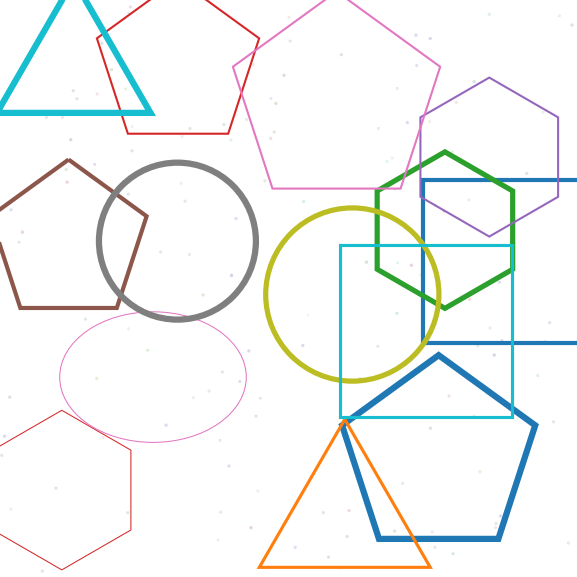[{"shape": "square", "thickness": 2, "radius": 0.71, "center": [0.874, 0.547]}, {"shape": "pentagon", "thickness": 3, "radius": 0.88, "center": [0.76, 0.208]}, {"shape": "triangle", "thickness": 1.5, "radius": 0.85, "center": [0.597, 0.102]}, {"shape": "hexagon", "thickness": 2.5, "radius": 0.68, "center": [0.77, 0.601]}, {"shape": "hexagon", "thickness": 0.5, "radius": 0.69, "center": [0.107, 0.151]}, {"shape": "pentagon", "thickness": 1, "radius": 0.74, "center": [0.308, 0.887]}, {"shape": "hexagon", "thickness": 1, "radius": 0.69, "center": [0.847, 0.727]}, {"shape": "pentagon", "thickness": 2, "radius": 0.71, "center": [0.119, 0.581]}, {"shape": "pentagon", "thickness": 1, "radius": 0.94, "center": [0.583, 0.825]}, {"shape": "oval", "thickness": 0.5, "radius": 0.81, "center": [0.265, 0.346]}, {"shape": "circle", "thickness": 3, "radius": 0.68, "center": [0.307, 0.582]}, {"shape": "circle", "thickness": 2.5, "radius": 0.75, "center": [0.61, 0.489]}, {"shape": "triangle", "thickness": 3, "radius": 0.77, "center": [0.128, 0.88]}, {"shape": "square", "thickness": 1.5, "radius": 0.74, "center": [0.737, 0.426]}]